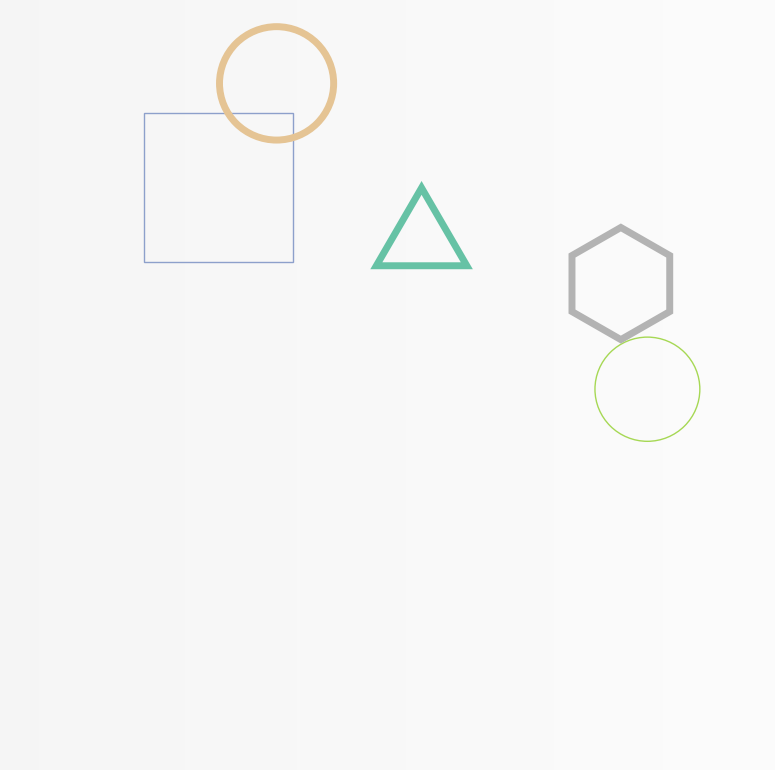[{"shape": "triangle", "thickness": 2.5, "radius": 0.34, "center": [0.544, 0.689]}, {"shape": "square", "thickness": 0.5, "radius": 0.48, "center": [0.282, 0.757]}, {"shape": "circle", "thickness": 0.5, "radius": 0.34, "center": [0.835, 0.495]}, {"shape": "circle", "thickness": 2.5, "radius": 0.37, "center": [0.357, 0.892]}, {"shape": "hexagon", "thickness": 2.5, "radius": 0.36, "center": [0.801, 0.632]}]